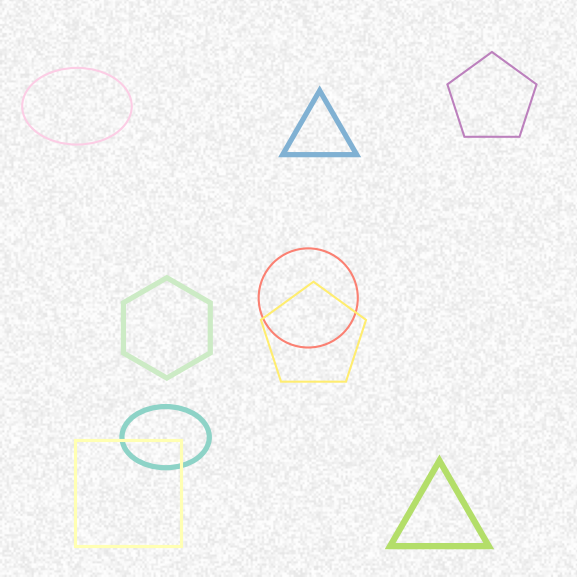[{"shape": "oval", "thickness": 2.5, "radius": 0.38, "center": [0.287, 0.242]}, {"shape": "square", "thickness": 1.5, "radius": 0.46, "center": [0.221, 0.146]}, {"shape": "circle", "thickness": 1, "radius": 0.43, "center": [0.534, 0.483]}, {"shape": "triangle", "thickness": 2.5, "radius": 0.37, "center": [0.554, 0.768]}, {"shape": "triangle", "thickness": 3, "radius": 0.49, "center": [0.761, 0.103]}, {"shape": "oval", "thickness": 1, "radius": 0.47, "center": [0.133, 0.815]}, {"shape": "pentagon", "thickness": 1, "radius": 0.41, "center": [0.852, 0.828]}, {"shape": "hexagon", "thickness": 2.5, "radius": 0.43, "center": [0.289, 0.431]}, {"shape": "pentagon", "thickness": 1, "radius": 0.48, "center": [0.543, 0.416]}]